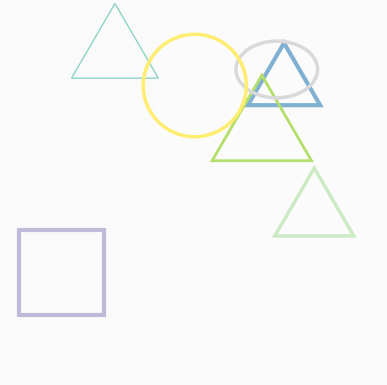[{"shape": "triangle", "thickness": 1, "radius": 0.65, "center": [0.297, 0.862]}, {"shape": "square", "thickness": 3, "radius": 0.55, "center": [0.159, 0.292]}, {"shape": "triangle", "thickness": 3, "radius": 0.54, "center": [0.733, 0.781]}, {"shape": "triangle", "thickness": 2, "radius": 0.74, "center": [0.676, 0.657]}, {"shape": "oval", "thickness": 2.5, "radius": 0.53, "center": [0.714, 0.82]}, {"shape": "triangle", "thickness": 2.5, "radius": 0.59, "center": [0.811, 0.446]}, {"shape": "circle", "thickness": 2.5, "radius": 0.66, "center": [0.503, 0.778]}]